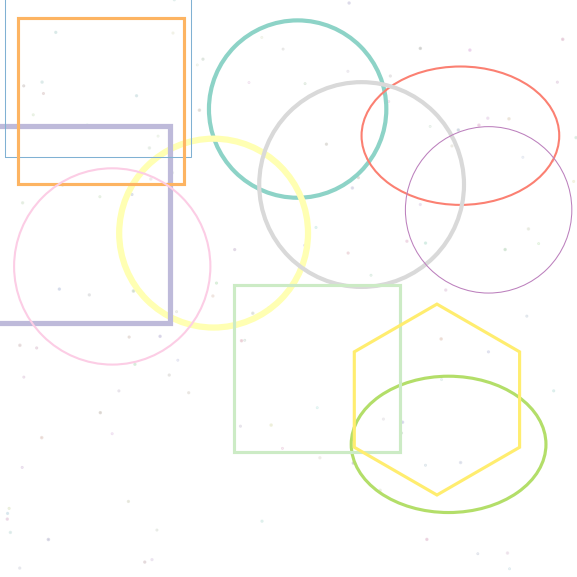[{"shape": "circle", "thickness": 2, "radius": 0.77, "center": [0.515, 0.81]}, {"shape": "circle", "thickness": 3, "radius": 0.82, "center": [0.37, 0.595]}, {"shape": "square", "thickness": 2.5, "radius": 0.85, "center": [0.124, 0.611]}, {"shape": "oval", "thickness": 1, "radius": 0.86, "center": [0.797, 0.764]}, {"shape": "square", "thickness": 0.5, "radius": 0.81, "center": [0.17, 0.888]}, {"shape": "square", "thickness": 1.5, "radius": 0.72, "center": [0.175, 0.824]}, {"shape": "oval", "thickness": 1.5, "radius": 0.84, "center": [0.777, 0.23]}, {"shape": "circle", "thickness": 1, "radius": 0.85, "center": [0.194, 0.538]}, {"shape": "circle", "thickness": 2, "radius": 0.89, "center": [0.626, 0.68]}, {"shape": "circle", "thickness": 0.5, "radius": 0.72, "center": [0.846, 0.636]}, {"shape": "square", "thickness": 1.5, "radius": 0.72, "center": [0.549, 0.361]}, {"shape": "hexagon", "thickness": 1.5, "radius": 0.83, "center": [0.757, 0.307]}]